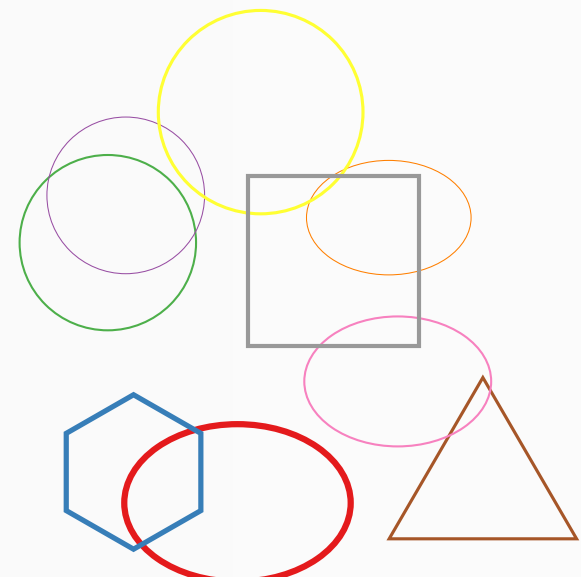[{"shape": "oval", "thickness": 3, "radius": 0.97, "center": [0.409, 0.128]}, {"shape": "hexagon", "thickness": 2.5, "radius": 0.67, "center": [0.23, 0.182]}, {"shape": "circle", "thickness": 1, "radius": 0.76, "center": [0.186, 0.579]}, {"shape": "circle", "thickness": 0.5, "radius": 0.68, "center": [0.216, 0.661]}, {"shape": "oval", "thickness": 0.5, "radius": 0.71, "center": [0.669, 0.622]}, {"shape": "circle", "thickness": 1.5, "radius": 0.88, "center": [0.448, 0.805]}, {"shape": "triangle", "thickness": 1.5, "radius": 0.93, "center": [0.831, 0.159]}, {"shape": "oval", "thickness": 1, "radius": 0.8, "center": [0.684, 0.339]}, {"shape": "square", "thickness": 2, "radius": 0.74, "center": [0.573, 0.547]}]